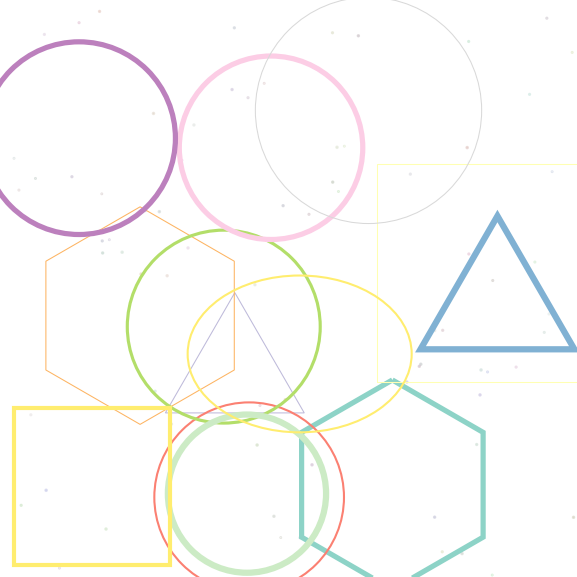[{"shape": "hexagon", "thickness": 2.5, "radius": 0.91, "center": [0.679, 0.16]}, {"shape": "square", "thickness": 0.5, "radius": 0.94, "center": [0.841, 0.526]}, {"shape": "triangle", "thickness": 0.5, "radius": 0.69, "center": [0.407, 0.354]}, {"shape": "circle", "thickness": 1, "radius": 0.82, "center": [0.431, 0.138]}, {"shape": "triangle", "thickness": 3, "radius": 0.77, "center": [0.861, 0.471]}, {"shape": "hexagon", "thickness": 0.5, "radius": 0.94, "center": [0.243, 0.453]}, {"shape": "circle", "thickness": 1.5, "radius": 0.84, "center": [0.387, 0.434]}, {"shape": "circle", "thickness": 2.5, "radius": 0.79, "center": [0.469, 0.743]}, {"shape": "circle", "thickness": 0.5, "radius": 0.98, "center": [0.638, 0.808]}, {"shape": "circle", "thickness": 2.5, "radius": 0.83, "center": [0.137, 0.76]}, {"shape": "circle", "thickness": 3, "radius": 0.68, "center": [0.428, 0.144]}, {"shape": "square", "thickness": 2, "radius": 0.68, "center": [0.16, 0.157]}, {"shape": "oval", "thickness": 1, "radius": 0.97, "center": [0.519, 0.386]}]